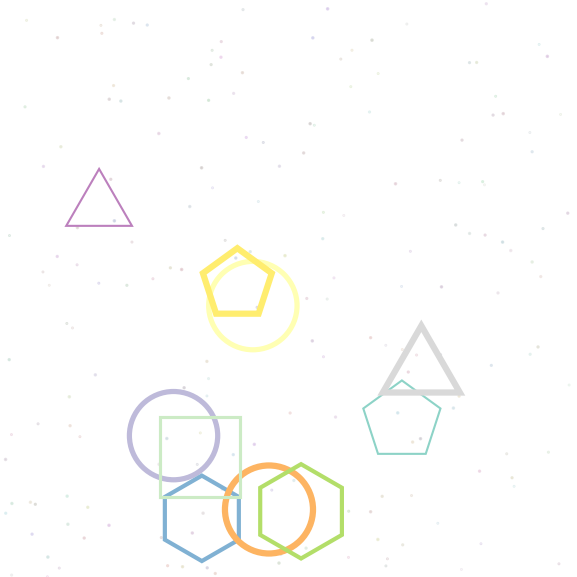[{"shape": "pentagon", "thickness": 1, "radius": 0.35, "center": [0.696, 0.27]}, {"shape": "circle", "thickness": 2.5, "radius": 0.38, "center": [0.438, 0.47]}, {"shape": "circle", "thickness": 2.5, "radius": 0.38, "center": [0.301, 0.245]}, {"shape": "hexagon", "thickness": 2, "radius": 0.37, "center": [0.35, 0.102]}, {"shape": "circle", "thickness": 3, "radius": 0.38, "center": [0.466, 0.117]}, {"shape": "hexagon", "thickness": 2, "radius": 0.41, "center": [0.521, 0.114]}, {"shape": "triangle", "thickness": 3, "radius": 0.39, "center": [0.73, 0.358]}, {"shape": "triangle", "thickness": 1, "radius": 0.33, "center": [0.172, 0.641]}, {"shape": "square", "thickness": 1.5, "radius": 0.35, "center": [0.346, 0.208]}, {"shape": "pentagon", "thickness": 3, "radius": 0.31, "center": [0.411, 0.507]}]